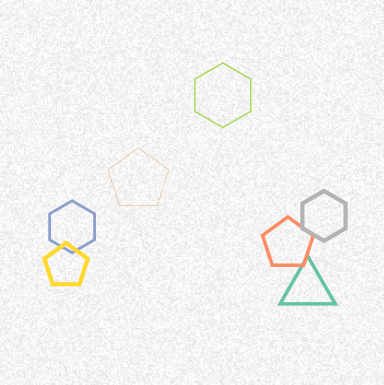[{"shape": "triangle", "thickness": 2.5, "radius": 0.41, "center": [0.799, 0.252]}, {"shape": "pentagon", "thickness": 2.5, "radius": 0.35, "center": [0.748, 0.367]}, {"shape": "hexagon", "thickness": 2, "radius": 0.34, "center": [0.187, 0.411]}, {"shape": "hexagon", "thickness": 1, "radius": 0.42, "center": [0.579, 0.753]}, {"shape": "pentagon", "thickness": 3, "radius": 0.3, "center": [0.172, 0.31]}, {"shape": "pentagon", "thickness": 0.5, "radius": 0.42, "center": [0.36, 0.533]}, {"shape": "hexagon", "thickness": 3, "radius": 0.32, "center": [0.842, 0.439]}]